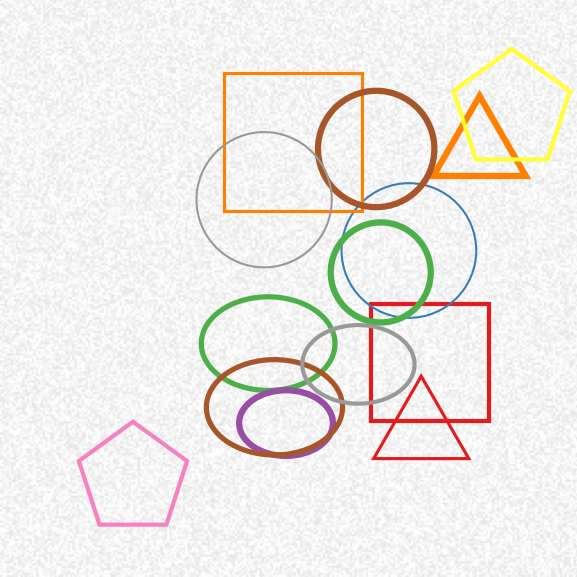[{"shape": "triangle", "thickness": 1.5, "radius": 0.48, "center": [0.729, 0.253]}, {"shape": "square", "thickness": 2, "radius": 0.51, "center": [0.745, 0.371]}, {"shape": "circle", "thickness": 1, "radius": 0.58, "center": [0.708, 0.565]}, {"shape": "circle", "thickness": 3, "radius": 0.43, "center": [0.659, 0.527]}, {"shape": "oval", "thickness": 2.5, "radius": 0.58, "center": [0.464, 0.404]}, {"shape": "oval", "thickness": 3, "radius": 0.41, "center": [0.495, 0.267]}, {"shape": "triangle", "thickness": 3, "radius": 0.46, "center": [0.83, 0.741]}, {"shape": "square", "thickness": 1.5, "radius": 0.6, "center": [0.508, 0.753]}, {"shape": "pentagon", "thickness": 2, "radius": 0.53, "center": [0.886, 0.809]}, {"shape": "circle", "thickness": 3, "radius": 0.5, "center": [0.651, 0.741]}, {"shape": "oval", "thickness": 2.5, "radius": 0.59, "center": [0.475, 0.294]}, {"shape": "pentagon", "thickness": 2, "radius": 0.49, "center": [0.23, 0.17]}, {"shape": "circle", "thickness": 1, "radius": 0.59, "center": [0.457, 0.653]}, {"shape": "oval", "thickness": 2, "radius": 0.49, "center": [0.621, 0.368]}]